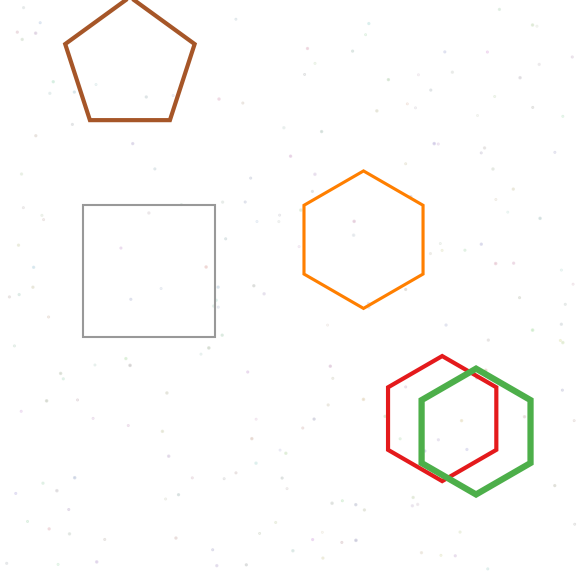[{"shape": "hexagon", "thickness": 2, "radius": 0.54, "center": [0.766, 0.274]}, {"shape": "hexagon", "thickness": 3, "radius": 0.54, "center": [0.824, 0.252]}, {"shape": "hexagon", "thickness": 1.5, "radius": 0.6, "center": [0.629, 0.584]}, {"shape": "pentagon", "thickness": 2, "radius": 0.59, "center": [0.225, 0.886]}, {"shape": "square", "thickness": 1, "radius": 0.57, "center": [0.258, 0.53]}]